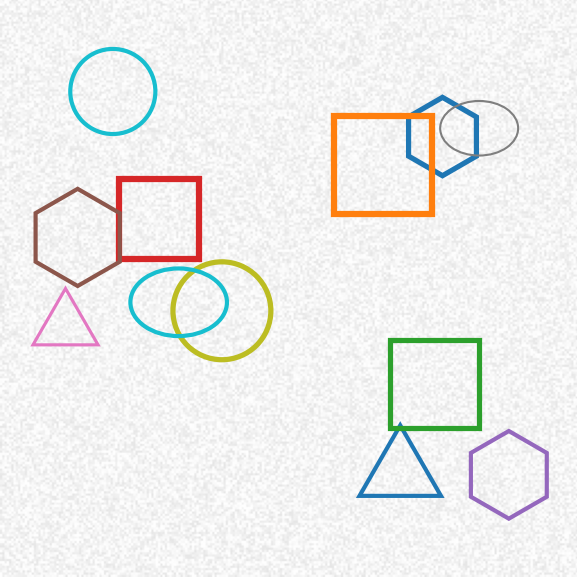[{"shape": "hexagon", "thickness": 2.5, "radius": 0.34, "center": [0.766, 0.763]}, {"shape": "triangle", "thickness": 2, "radius": 0.41, "center": [0.693, 0.181]}, {"shape": "square", "thickness": 3, "radius": 0.42, "center": [0.663, 0.714]}, {"shape": "square", "thickness": 2.5, "radius": 0.38, "center": [0.753, 0.334]}, {"shape": "square", "thickness": 3, "radius": 0.35, "center": [0.275, 0.62]}, {"shape": "hexagon", "thickness": 2, "radius": 0.38, "center": [0.881, 0.177]}, {"shape": "hexagon", "thickness": 2, "radius": 0.42, "center": [0.134, 0.588]}, {"shape": "triangle", "thickness": 1.5, "radius": 0.33, "center": [0.113, 0.435]}, {"shape": "oval", "thickness": 1, "radius": 0.34, "center": [0.83, 0.777]}, {"shape": "circle", "thickness": 2.5, "radius": 0.42, "center": [0.384, 0.461]}, {"shape": "oval", "thickness": 2, "radius": 0.42, "center": [0.309, 0.476]}, {"shape": "circle", "thickness": 2, "radius": 0.37, "center": [0.195, 0.841]}]